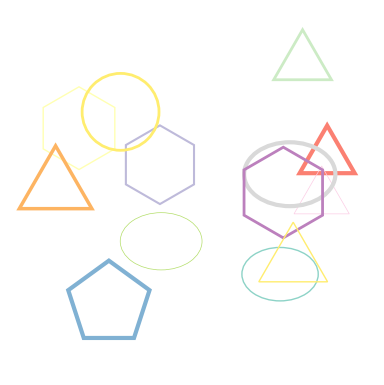[{"shape": "oval", "thickness": 1, "radius": 0.5, "center": [0.727, 0.288]}, {"shape": "hexagon", "thickness": 1, "radius": 0.54, "center": [0.205, 0.667]}, {"shape": "hexagon", "thickness": 1.5, "radius": 0.51, "center": [0.415, 0.572]}, {"shape": "triangle", "thickness": 3, "radius": 0.41, "center": [0.85, 0.591]}, {"shape": "pentagon", "thickness": 3, "radius": 0.55, "center": [0.283, 0.212]}, {"shape": "triangle", "thickness": 2.5, "radius": 0.54, "center": [0.144, 0.512]}, {"shape": "oval", "thickness": 0.5, "radius": 0.53, "center": [0.419, 0.373]}, {"shape": "triangle", "thickness": 0.5, "radius": 0.41, "center": [0.835, 0.486]}, {"shape": "oval", "thickness": 3, "radius": 0.59, "center": [0.753, 0.548]}, {"shape": "hexagon", "thickness": 2, "radius": 0.59, "center": [0.736, 0.5]}, {"shape": "triangle", "thickness": 2, "radius": 0.43, "center": [0.786, 0.836]}, {"shape": "circle", "thickness": 2, "radius": 0.5, "center": [0.313, 0.709]}, {"shape": "triangle", "thickness": 1, "radius": 0.52, "center": [0.762, 0.32]}]